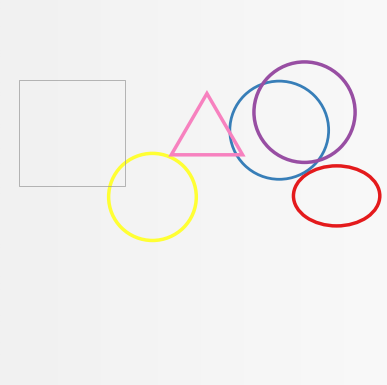[{"shape": "oval", "thickness": 2.5, "radius": 0.56, "center": [0.869, 0.491]}, {"shape": "circle", "thickness": 2, "radius": 0.64, "center": [0.721, 0.662]}, {"shape": "circle", "thickness": 2.5, "radius": 0.65, "center": [0.786, 0.709]}, {"shape": "circle", "thickness": 2.5, "radius": 0.57, "center": [0.393, 0.488]}, {"shape": "triangle", "thickness": 2.5, "radius": 0.53, "center": [0.534, 0.651]}, {"shape": "square", "thickness": 0.5, "radius": 0.68, "center": [0.186, 0.655]}]